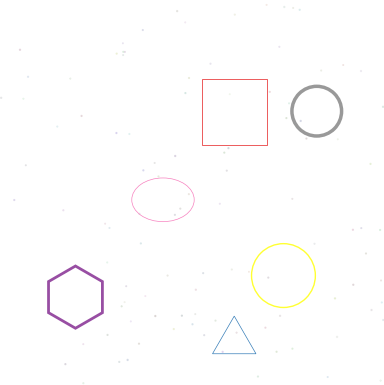[{"shape": "square", "thickness": 0.5, "radius": 0.42, "center": [0.608, 0.709]}, {"shape": "triangle", "thickness": 0.5, "radius": 0.33, "center": [0.608, 0.114]}, {"shape": "hexagon", "thickness": 2, "radius": 0.4, "center": [0.196, 0.228]}, {"shape": "circle", "thickness": 1, "radius": 0.41, "center": [0.736, 0.284]}, {"shape": "oval", "thickness": 0.5, "radius": 0.41, "center": [0.423, 0.481]}, {"shape": "circle", "thickness": 2.5, "radius": 0.32, "center": [0.823, 0.711]}]